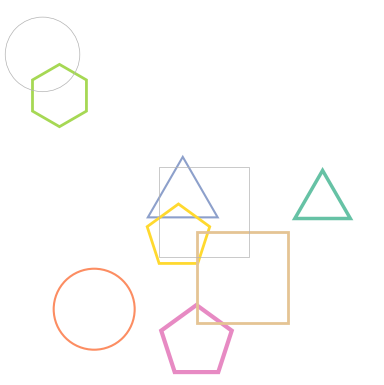[{"shape": "triangle", "thickness": 2.5, "radius": 0.42, "center": [0.838, 0.474]}, {"shape": "circle", "thickness": 1.5, "radius": 0.53, "center": [0.245, 0.197]}, {"shape": "triangle", "thickness": 1.5, "radius": 0.52, "center": [0.475, 0.488]}, {"shape": "pentagon", "thickness": 3, "radius": 0.48, "center": [0.51, 0.111]}, {"shape": "hexagon", "thickness": 2, "radius": 0.4, "center": [0.154, 0.752]}, {"shape": "pentagon", "thickness": 2, "radius": 0.43, "center": [0.464, 0.385]}, {"shape": "square", "thickness": 2, "radius": 0.59, "center": [0.63, 0.279]}, {"shape": "square", "thickness": 0.5, "radius": 0.58, "center": [0.53, 0.449]}, {"shape": "circle", "thickness": 0.5, "radius": 0.48, "center": [0.11, 0.859]}]